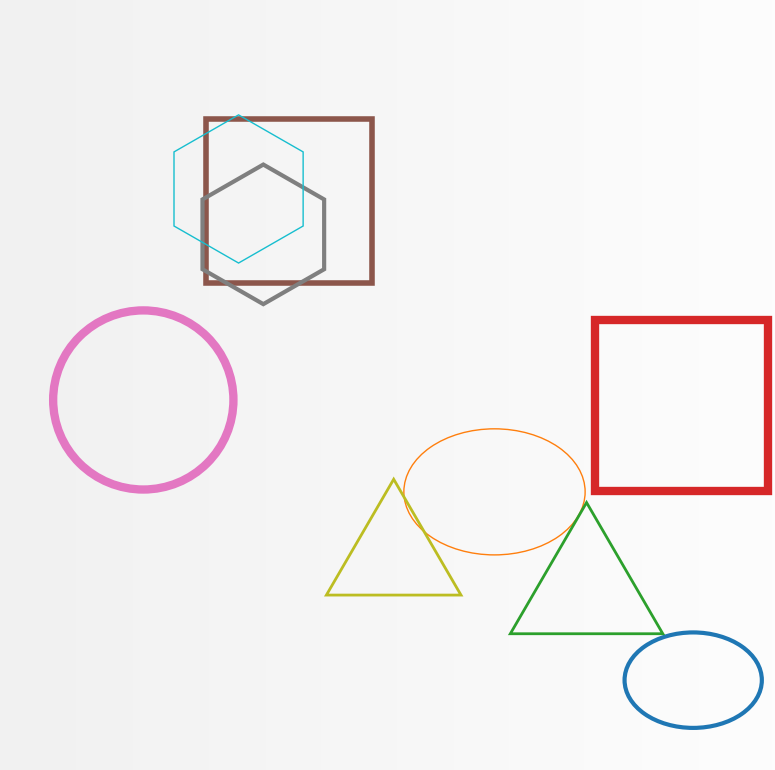[{"shape": "oval", "thickness": 1.5, "radius": 0.44, "center": [0.894, 0.117]}, {"shape": "oval", "thickness": 0.5, "radius": 0.58, "center": [0.638, 0.361]}, {"shape": "triangle", "thickness": 1, "radius": 0.57, "center": [0.757, 0.234]}, {"shape": "square", "thickness": 3, "radius": 0.56, "center": [0.88, 0.474]}, {"shape": "square", "thickness": 2, "radius": 0.53, "center": [0.373, 0.739]}, {"shape": "circle", "thickness": 3, "radius": 0.58, "center": [0.185, 0.481]}, {"shape": "hexagon", "thickness": 1.5, "radius": 0.45, "center": [0.34, 0.696]}, {"shape": "triangle", "thickness": 1, "radius": 0.5, "center": [0.508, 0.277]}, {"shape": "hexagon", "thickness": 0.5, "radius": 0.48, "center": [0.308, 0.755]}]